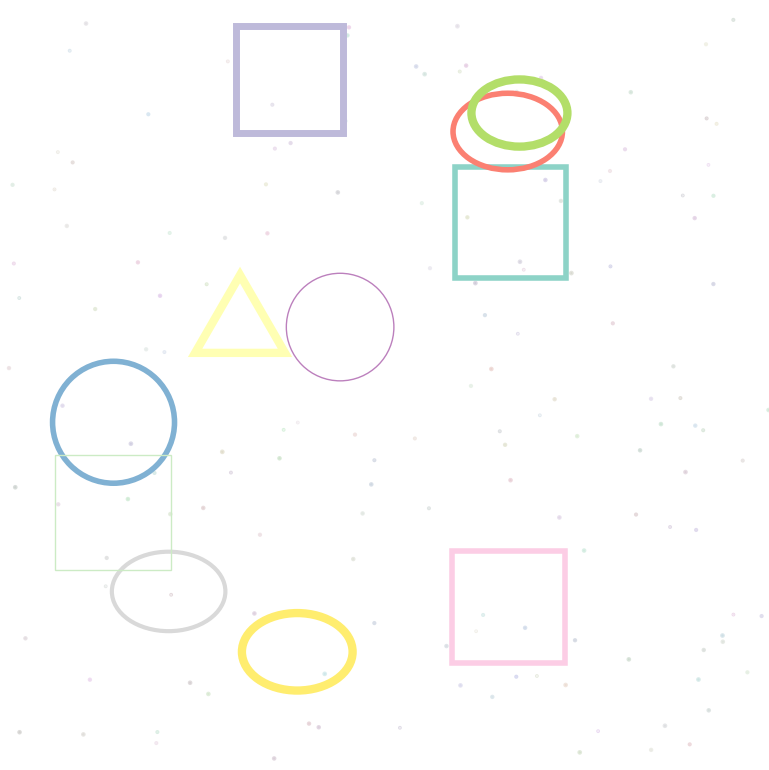[{"shape": "square", "thickness": 2, "radius": 0.36, "center": [0.663, 0.711]}, {"shape": "triangle", "thickness": 3, "radius": 0.34, "center": [0.312, 0.575]}, {"shape": "square", "thickness": 2.5, "radius": 0.35, "center": [0.376, 0.897]}, {"shape": "oval", "thickness": 2, "radius": 0.36, "center": [0.659, 0.829]}, {"shape": "circle", "thickness": 2, "radius": 0.4, "center": [0.147, 0.452]}, {"shape": "oval", "thickness": 3, "radius": 0.31, "center": [0.675, 0.853]}, {"shape": "square", "thickness": 2, "radius": 0.37, "center": [0.661, 0.212]}, {"shape": "oval", "thickness": 1.5, "radius": 0.37, "center": [0.219, 0.232]}, {"shape": "circle", "thickness": 0.5, "radius": 0.35, "center": [0.442, 0.575]}, {"shape": "square", "thickness": 0.5, "radius": 0.38, "center": [0.147, 0.334]}, {"shape": "oval", "thickness": 3, "radius": 0.36, "center": [0.386, 0.153]}]